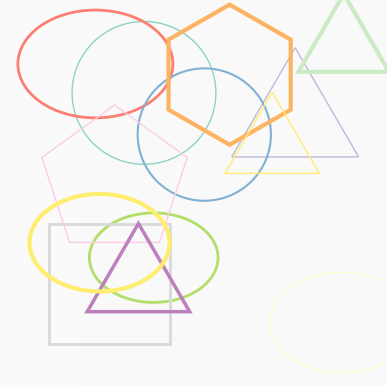[{"shape": "circle", "thickness": 1, "radius": 0.93, "center": [0.372, 0.759]}, {"shape": "oval", "thickness": 0.5, "radius": 0.93, "center": [0.883, 0.163]}, {"shape": "triangle", "thickness": 1, "radius": 0.95, "center": [0.762, 0.687]}, {"shape": "oval", "thickness": 2, "radius": 1.0, "center": [0.246, 0.834]}, {"shape": "circle", "thickness": 1.5, "radius": 0.86, "center": [0.527, 0.65]}, {"shape": "hexagon", "thickness": 3, "radius": 0.91, "center": [0.593, 0.806]}, {"shape": "oval", "thickness": 2, "radius": 0.83, "center": [0.397, 0.331]}, {"shape": "pentagon", "thickness": 1, "radius": 0.99, "center": [0.296, 0.53]}, {"shape": "square", "thickness": 2, "radius": 0.78, "center": [0.283, 0.261]}, {"shape": "triangle", "thickness": 2.5, "radius": 0.76, "center": [0.357, 0.267]}, {"shape": "triangle", "thickness": 3, "radius": 0.68, "center": [0.887, 0.881]}, {"shape": "triangle", "thickness": 1, "radius": 0.7, "center": [0.702, 0.62]}, {"shape": "oval", "thickness": 3, "radius": 0.9, "center": [0.257, 0.37]}]